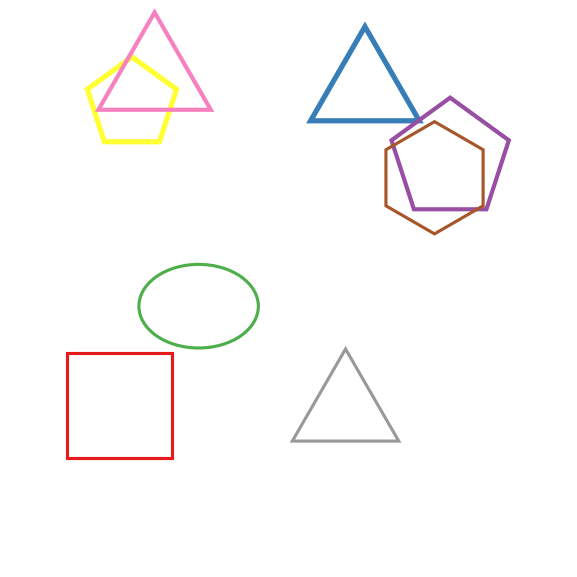[{"shape": "square", "thickness": 1.5, "radius": 0.46, "center": [0.207, 0.297]}, {"shape": "triangle", "thickness": 2.5, "radius": 0.54, "center": [0.632, 0.844]}, {"shape": "oval", "thickness": 1.5, "radius": 0.52, "center": [0.344, 0.469]}, {"shape": "pentagon", "thickness": 2, "radius": 0.53, "center": [0.78, 0.723]}, {"shape": "pentagon", "thickness": 2.5, "radius": 0.41, "center": [0.228, 0.819]}, {"shape": "hexagon", "thickness": 1.5, "radius": 0.49, "center": [0.752, 0.691]}, {"shape": "triangle", "thickness": 2, "radius": 0.56, "center": [0.268, 0.865]}, {"shape": "triangle", "thickness": 1.5, "radius": 0.53, "center": [0.598, 0.289]}]